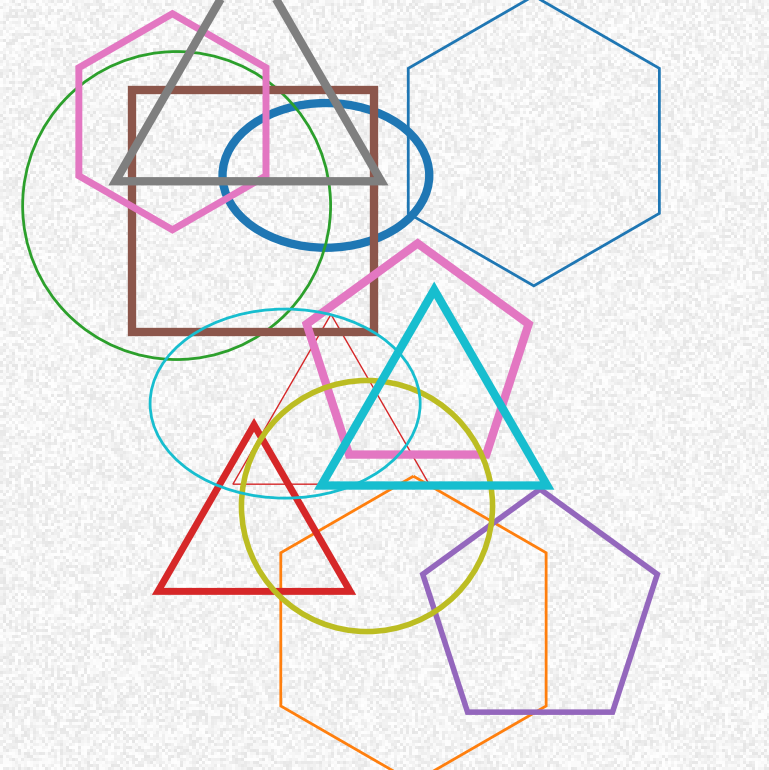[{"shape": "hexagon", "thickness": 1, "radius": 0.94, "center": [0.693, 0.817]}, {"shape": "oval", "thickness": 3, "radius": 0.67, "center": [0.423, 0.772]}, {"shape": "hexagon", "thickness": 1, "radius": 0.99, "center": [0.537, 0.183]}, {"shape": "circle", "thickness": 1, "radius": 1.0, "center": [0.229, 0.733]}, {"shape": "triangle", "thickness": 0.5, "radius": 0.74, "center": [0.43, 0.445]}, {"shape": "triangle", "thickness": 2.5, "radius": 0.72, "center": [0.33, 0.304]}, {"shape": "pentagon", "thickness": 2, "radius": 0.8, "center": [0.701, 0.205]}, {"shape": "square", "thickness": 3, "radius": 0.78, "center": [0.328, 0.726]}, {"shape": "pentagon", "thickness": 3, "radius": 0.76, "center": [0.542, 0.532]}, {"shape": "hexagon", "thickness": 2.5, "radius": 0.7, "center": [0.224, 0.842]}, {"shape": "triangle", "thickness": 3, "radius": 1.0, "center": [0.323, 0.864]}, {"shape": "circle", "thickness": 2, "radius": 0.82, "center": [0.477, 0.343]}, {"shape": "oval", "thickness": 1, "radius": 0.88, "center": [0.37, 0.476]}, {"shape": "triangle", "thickness": 3, "radius": 0.85, "center": [0.564, 0.454]}]